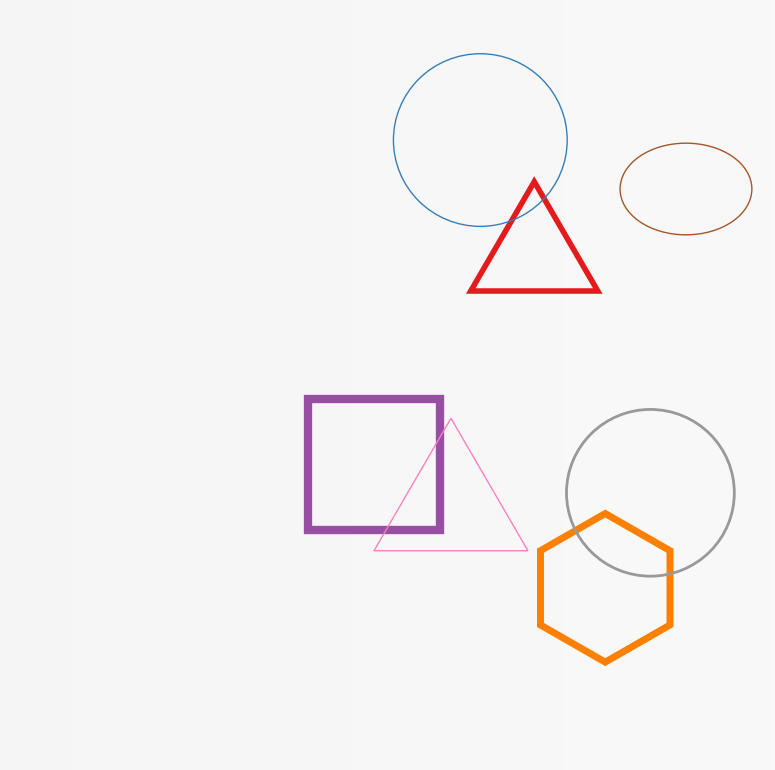[{"shape": "triangle", "thickness": 2, "radius": 0.47, "center": [0.689, 0.669]}, {"shape": "circle", "thickness": 0.5, "radius": 0.56, "center": [0.62, 0.818]}, {"shape": "square", "thickness": 3, "radius": 0.43, "center": [0.483, 0.397]}, {"shape": "hexagon", "thickness": 2.5, "radius": 0.48, "center": [0.781, 0.237]}, {"shape": "oval", "thickness": 0.5, "radius": 0.43, "center": [0.885, 0.755]}, {"shape": "triangle", "thickness": 0.5, "radius": 0.57, "center": [0.582, 0.342]}, {"shape": "circle", "thickness": 1, "radius": 0.54, "center": [0.839, 0.36]}]